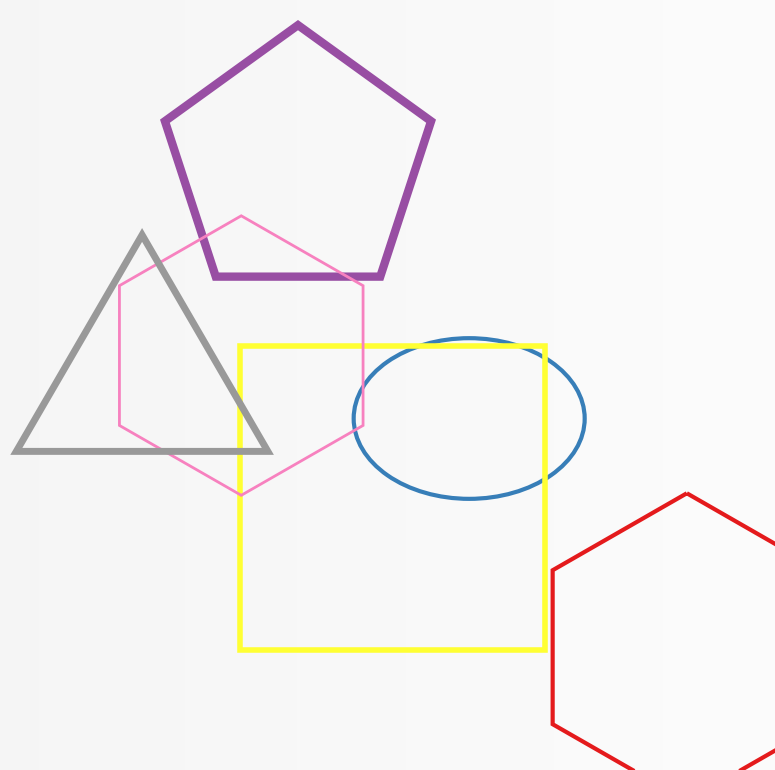[{"shape": "hexagon", "thickness": 1.5, "radius": 1.0, "center": [0.886, 0.159]}, {"shape": "oval", "thickness": 1.5, "radius": 0.75, "center": [0.605, 0.456]}, {"shape": "pentagon", "thickness": 3, "radius": 0.9, "center": [0.385, 0.787]}, {"shape": "square", "thickness": 2, "radius": 0.99, "center": [0.506, 0.353]}, {"shape": "hexagon", "thickness": 1, "radius": 0.91, "center": [0.311, 0.538]}, {"shape": "triangle", "thickness": 2.5, "radius": 0.94, "center": [0.183, 0.507]}]